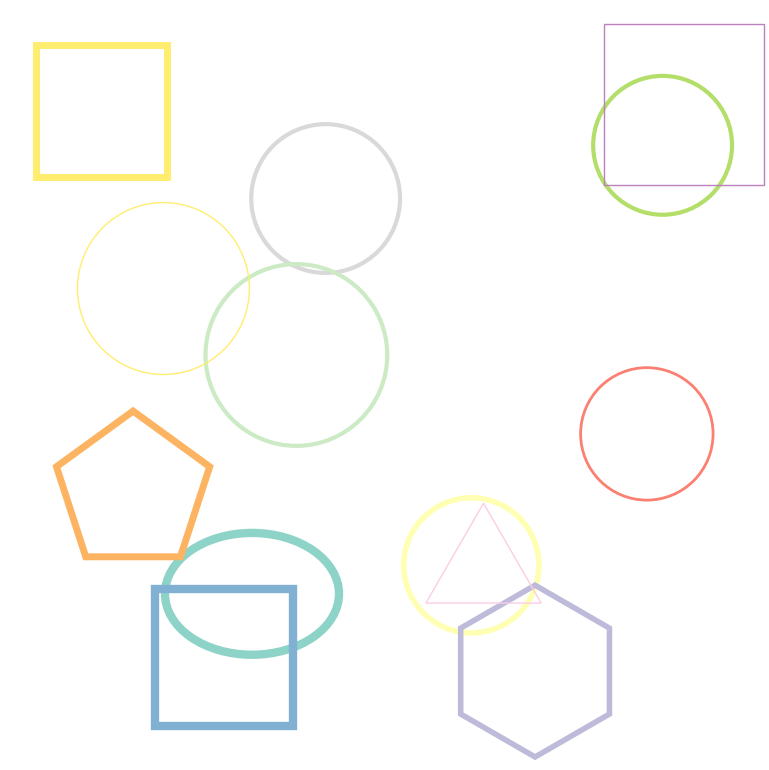[{"shape": "oval", "thickness": 3, "radius": 0.57, "center": [0.327, 0.229]}, {"shape": "circle", "thickness": 2, "radius": 0.44, "center": [0.612, 0.266]}, {"shape": "hexagon", "thickness": 2, "radius": 0.56, "center": [0.695, 0.128]}, {"shape": "circle", "thickness": 1, "radius": 0.43, "center": [0.84, 0.437]}, {"shape": "square", "thickness": 3, "radius": 0.45, "center": [0.291, 0.146]}, {"shape": "pentagon", "thickness": 2.5, "radius": 0.52, "center": [0.173, 0.362]}, {"shape": "circle", "thickness": 1.5, "radius": 0.45, "center": [0.861, 0.811]}, {"shape": "triangle", "thickness": 0.5, "radius": 0.43, "center": [0.628, 0.26]}, {"shape": "circle", "thickness": 1.5, "radius": 0.48, "center": [0.423, 0.742]}, {"shape": "square", "thickness": 0.5, "radius": 0.52, "center": [0.888, 0.864]}, {"shape": "circle", "thickness": 1.5, "radius": 0.59, "center": [0.385, 0.539]}, {"shape": "circle", "thickness": 0.5, "radius": 0.56, "center": [0.212, 0.625]}, {"shape": "square", "thickness": 2.5, "radius": 0.43, "center": [0.132, 0.856]}]